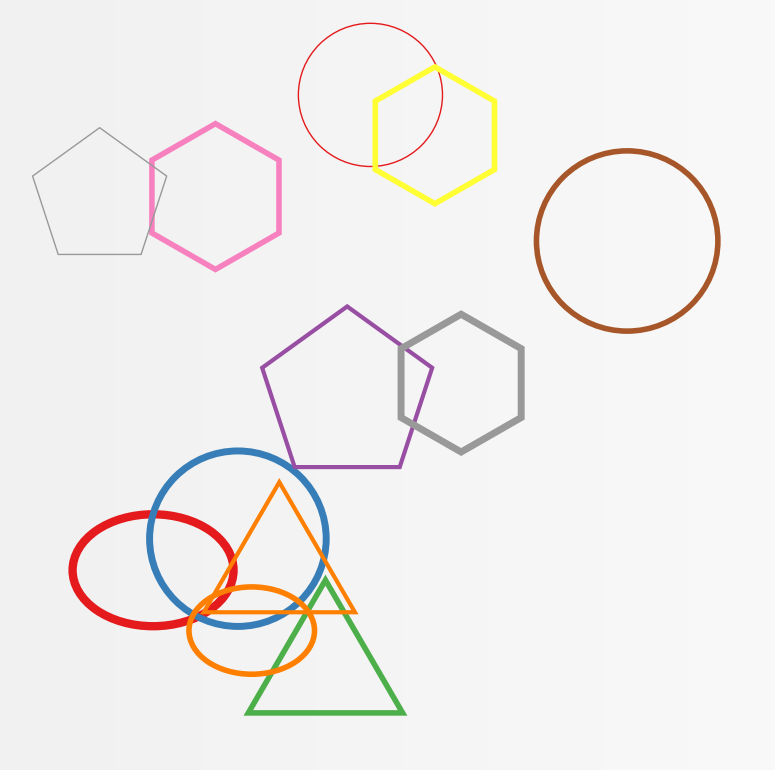[{"shape": "circle", "thickness": 0.5, "radius": 0.46, "center": [0.478, 0.877]}, {"shape": "oval", "thickness": 3, "radius": 0.52, "center": [0.198, 0.259]}, {"shape": "circle", "thickness": 2.5, "radius": 0.57, "center": [0.307, 0.3]}, {"shape": "triangle", "thickness": 2, "radius": 0.57, "center": [0.42, 0.132]}, {"shape": "pentagon", "thickness": 1.5, "radius": 0.58, "center": [0.448, 0.487]}, {"shape": "oval", "thickness": 2, "radius": 0.41, "center": [0.325, 0.181]}, {"shape": "triangle", "thickness": 1.5, "radius": 0.56, "center": [0.36, 0.261]}, {"shape": "hexagon", "thickness": 2, "radius": 0.44, "center": [0.561, 0.824]}, {"shape": "circle", "thickness": 2, "radius": 0.59, "center": [0.809, 0.687]}, {"shape": "hexagon", "thickness": 2, "radius": 0.47, "center": [0.278, 0.745]}, {"shape": "hexagon", "thickness": 2.5, "radius": 0.45, "center": [0.595, 0.502]}, {"shape": "pentagon", "thickness": 0.5, "radius": 0.45, "center": [0.129, 0.743]}]